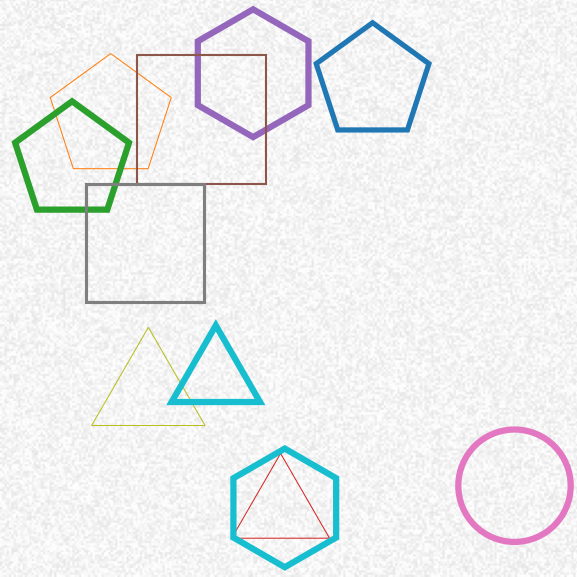[{"shape": "pentagon", "thickness": 2.5, "radius": 0.51, "center": [0.645, 0.857]}, {"shape": "pentagon", "thickness": 0.5, "radius": 0.55, "center": [0.192, 0.796]}, {"shape": "pentagon", "thickness": 3, "radius": 0.52, "center": [0.125, 0.72]}, {"shape": "triangle", "thickness": 0.5, "radius": 0.49, "center": [0.486, 0.116]}, {"shape": "hexagon", "thickness": 3, "radius": 0.55, "center": [0.438, 0.872]}, {"shape": "square", "thickness": 1, "radius": 0.56, "center": [0.35, 0.792]}, {"shape": "circle", "thickness": 3, "radius": 0.49, "center": [0.891, 0.158]}, {"shape": "square", "thickness": 1.5, "radius": 0.51, "center": [0.251, 0.578]}, {"shape": "triangle", "thickness": 0.5, "radius": 0.57, "center": [0.257, 0.319]}, {"shape": "triangle", "thickness": 3, "radius": 0.44, "center": [0.374, 0.347]}, {"shape": "hexagon", "thickness": 3, "radius": 0.51, "center": [0.493, 0.12]}]